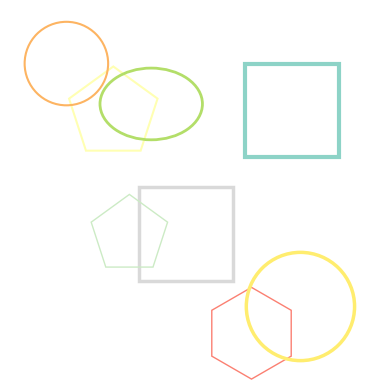[{"shape": "square", "thickness": 3, "radius": 0.61, "center": [0.758, 0.714]}, {"shape": "pentagon", "thickness": 1.5, "radius": 0.6, "center": [0.294, 0.706]}, {"shape": "hexagon", "thickness": 1, "radius": 0.6, "center": [0.653, 0.135]}, {"shape": "circle", "thickness": 1.5, "radius": 0.54, "center": [0.172, 0.835]}, {"shape": "oval", "thickness": 2, "radius": 0.67, "center": [0.393, 0.73]}, {"shape": "square", "thickness": 2.5, "radius": 0.61, "center": [0.483, 0.392]}, {"shape": "pentagon", "thickness": 1, "radius": 0.52, "center": [0.336, 0.391]}, {"shape": "circle", "thickness": 2.5, "radius": 0.7, "center": [0.78, 0.204]}]